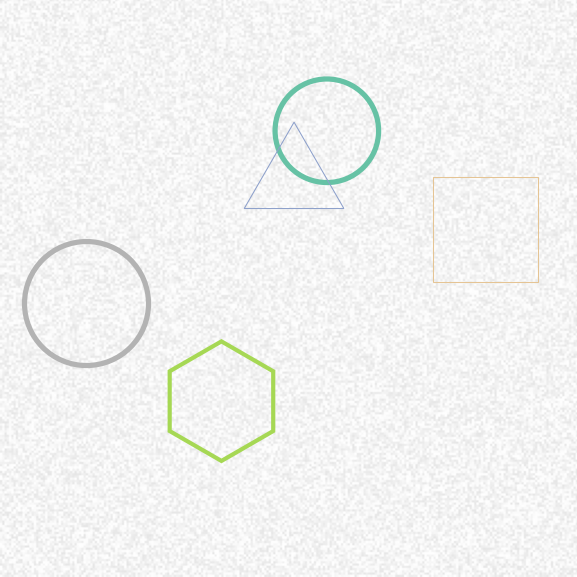[{"shape": "circle", "thickness": 2.5, "radius": 0.45, "center": [0.566, 0.773]}, {"shape": "triangle", "thickness": 0.5, "radius": 0.5, "center": [0.509, 0.688]}, {"shape": "hexagon", "thickness": 2, "radius": 0.52, "center": [0.383, 0.304]}, {"shape": "square", "thickness": 0.5, "radius": 0.45, "center": [0.841, 0.602]}, {"shape": "circle", "thickness": 2.5, "radius": 0.54, "center": [0.15, 0.474]}]